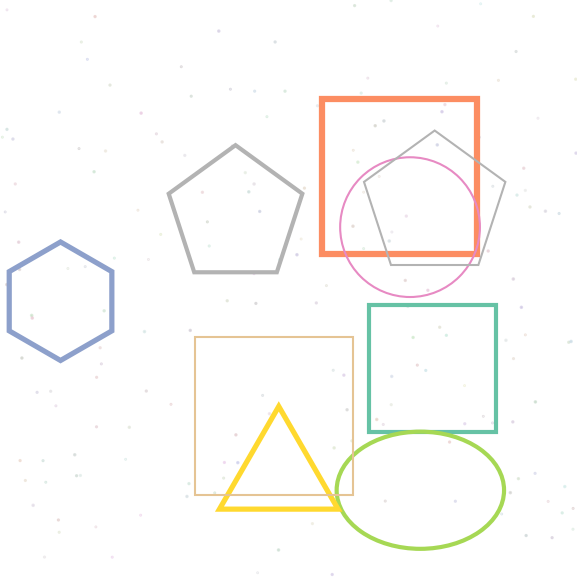[{"shape": "square", "thickness": 2, "radius": 0.55, "center": [0.749, 0.361]}, {"shape": "square", "thickness": 3, "radius": 0.67, "center": [0.692, 0.693]}, {"shape": "hexagon", "thickness": 2.5, "radius": 0.51, "center": [0.105, 0.478]}, {"shape": "circle", "thickness": 1, "radius": 0.6, "center": [0.71, 0.606]}, {"shape": "oval", "thickness": 2, "radius": 0.72, "center": [0.728, 0.15]}, {"shape": "triangle", "thickness": 2.5, "radius": 0.59, "center": [0.483, 0.177]}, {"shape": "square", "thickness": 1, "radius": 0.68, "center": [0.475, 0.278]}, {"shape": "pentagon", "thickness": 2, "radius": 0.61, "center": [0.408, 0.626]}, {"shape": "pentagon", "thickness": 1, "radius": 0.64, "center": [0.753, 0.644]}]